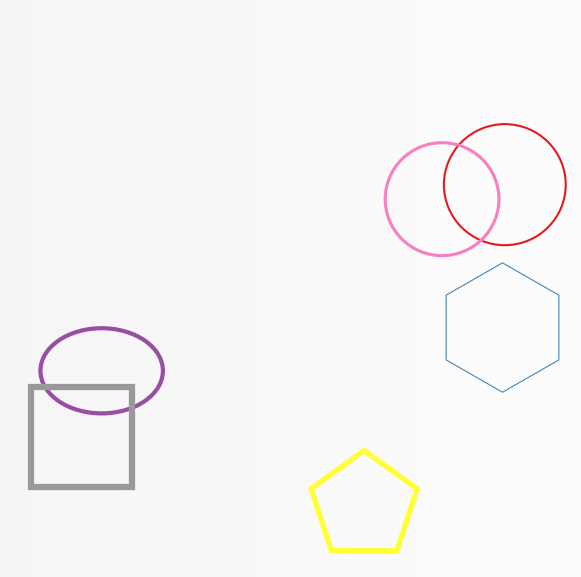[{"shape": "circle", "thickness": 1, "radius": 0.52, "center": [0.868, 0.679]}, {"shape": "hexagon", "thickness": 0.5, "radius": 0.56, "center": [0.865, 0.432]}, {"shape": "oval", "thickness": 2, "radius": 0.53, "center": [0.175, 0.357]}, {"shape": "pentagon", "thickness": 2.5, "radius": 0.48, "center": [0.627, 0.123]}, {"shape": "circle", "thickness": 1.5, "radius": 0.49, "center": [0.761, 0.654]}, {"shape": "square", "thickness": 3, "radius": 0.43, "center": [0.14, 0.243]}]